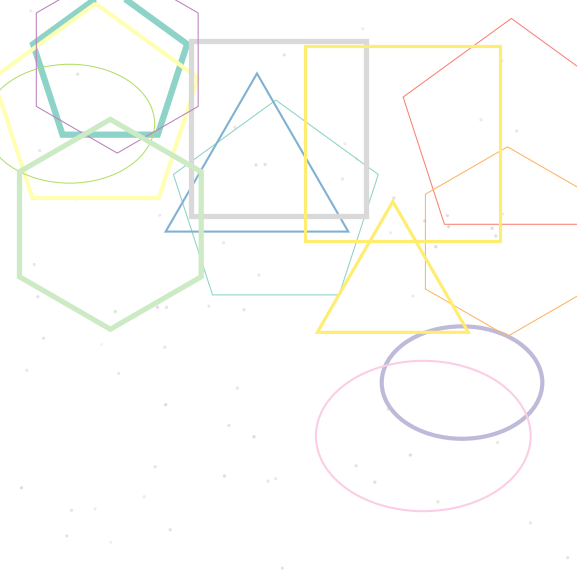[{"shape": "pentagon", "thickness": 0.5, "radius": 0.93, "center": [0.478, 0.639]}, {"shape": "pentagon", "thickness": 3, "radius": 0.7, "center": [0.191, 0.879]}, {"shape": "pentagon", "thickness": 2, "radius": 0.93, "center": [0.166, 0.807]}, {"shape": "oval", "thickness": 2, "radius": 0.7, "center": [0.8, 0.337]}, {"shape": "pentagon", "thickness": 0.5, "radius": 0.99, "center": [0.885, 0.77]}, {"shape": "triangle", "thickness": 1, "radius": 0.91, "center": [0.445, 0.689]}, {"shape": "hexagon", "thickness": 0.5, "radius": 0.82, "center": [0.879, 0.581]}, {"shape": "oval", "thickness": 0.5, "radius": 0.74, "center": [0.121, 0.785]}, {"shape": "oval", "thickness": 1, "radius": 0.93, "center": [0.733, 0.244]}, {"shape": "square", "thickness": 2.5, "radius": 0.76, "center": [0.482, 0.777]}, {"shape": "hexagon", "thickness": 0.5, "radius": 0.81, "center": [0.203, 0.896]}, {"shape": "hexagon", "thickness": 2.5, "radius": 0.91, "center": [0.191, 0.611]}, {"shape": "square", "thickness": 1.5, "radius": 0.84, "center": [0.697, 0.751]}, {"shape": "triangle", "thickness": 1.5, "radius": 0.75, "center": [0.68, 0.499]}]